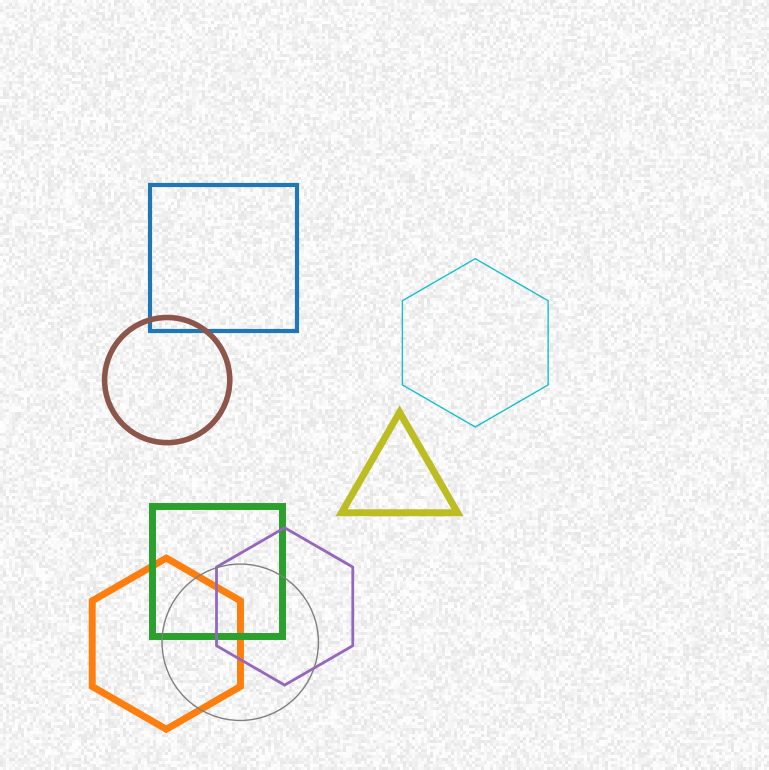[{"shape": "square", "thickness": 1.5, "radius": 0.48, "center": [0.29, 0.665]}, {"shape": "hexagon", "thickness": 2.5, "radius": 0.56, "center": [0.216, 0.164]}, {"shape": "square", "thickness": 2.5, "radius": 0.42, "center": [0.282, 0.259]}, {"shape": "hexagon", "thickness": 1, "radius": 0.51, "center": [0.37, 0.212]}, {"shape": "circle", "thickness": 2, "radius": 0.41, "center": [0.217, 0.506]}, {"shape": "circle", "thickness": 0.5, "radius": 0.51, "center": [0.312, 0.166]}, {"shape": "triangle", "thickness": 2.5, "radius": 0.44, "center": [0.519, 0.378]}, {"shape": "hexagon", "thickness": 0.5, "radius": 0.55, "center": [0.617, 0.555]}]